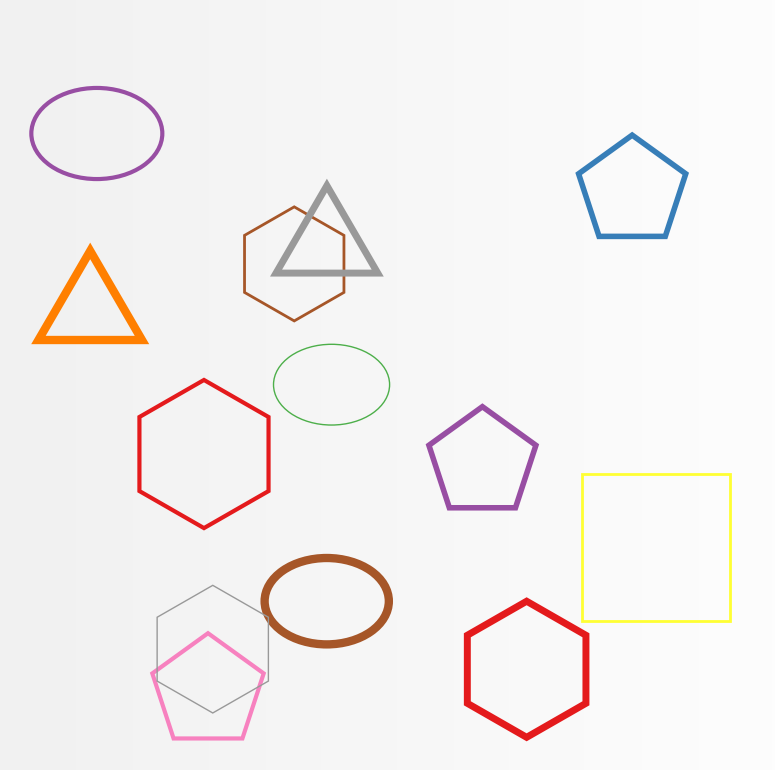[{"shape": "hexagon", "thickness": 1.5, "radius": 0.48, "center": [0.263, 0.41]}, {"shape": "hexagon", "thickness": 2.5, "radius": 0.44, "center": [0.68, 0.131]}, {"shape": "pentagon", "thickness": 2, "radius": 0.36, "center": [0.816, 0.752]}, {"shape": "oval", "thickness": 0.5, "radius": 0.37, "center": [0.428, 0.5]}, {"shape": "oval", "thickness": 1.5, "radius": 0.42, "center": [0.125, 0.827]}, {"shape": "pentagon", "thickness": 2, "radius": 0.36, "center": [0.622, 0.399]}, {"shape": "triangle", "thickness": 3, "radius": 0.39, "center": [0.116, 0.597]}, {"shape": "square", "thickness": 1, "radius": 0.48, "center": [0.847, 0.289]}, {"shape": "hexagon", "thickness": 1, "radius": 0.37, "center": [0.38, 0.657]}, {"shape": "oval", "thickness": 3, "radius": 0.4, "center": [0.422, 0.219]}, {"shape": "pentagon", "thickness": 1.5, "radius": 0.38, "center": [0.268, 0.102]}, {"shape": "triangle", "thickness": 2.5, "radius": 0.38, "center": [0.422, 0.683]}, {"shape": "hexagon", "thickness": 0.5, "radius": 0.41, "center": [0.275, 0.157]}]